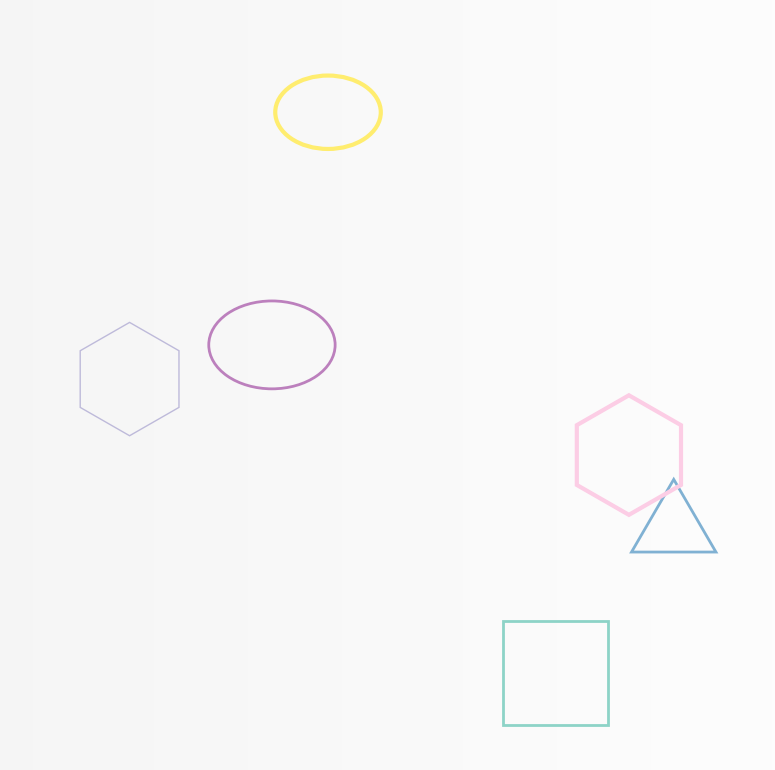[{"shape": "square", "thickness": 1, "radius": 0.34, "center": [0.717, 0.125]}, {"shape": "hexagon", "thickness": 0.5, "radius": 0.37, "center": [0.167, 0.508]}, {"shape": "triangle", "thickness": 1, "radius": 0.31, "center": [0.869, 0.315]}, {"shape": "hexagon", "thickness": 1.5, "radius": 0.39, "center": [0.812, 0.409]}, {"shape": "oval", "thickness": 1, "radius": 0.41, "center": [0.351, 0.552]}, {"shape": "oval", "thickness": 1.5, "radius": 0.34, "center": [0.423, 0.854]}]